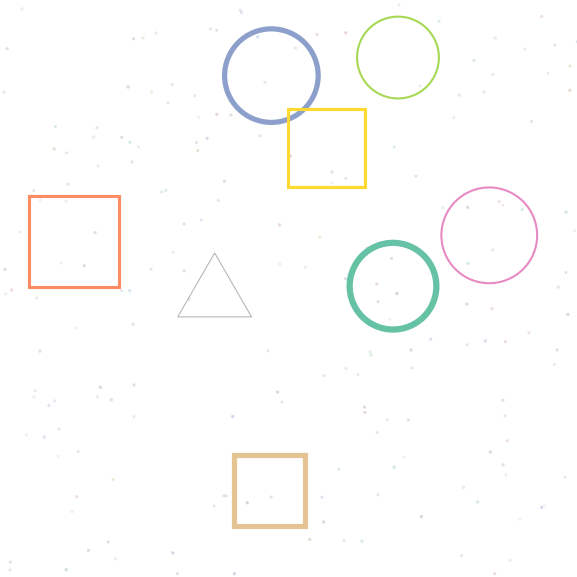[{"shape": "circle", "thickness": 3, "radius": 0.38, "center": [0.681, 0.504]}, {"shape": "square", "thickness": 1.5, "radius": 0.39, "center": [0.129, 0.581]}, {"shape": "circle", "thickness": 2.5, "radius": 0.41, "center": [0.47, 0.868]}, {"shape": "circle", "thickness": 1, "radius": 0.41, "center": [0.847, 0.592]}, {"shape": "circle", "thickness": 1, "radius": 0.35, "center": [0.689, 0.899]}, {"shape": "square", "thickness": 1.5, "radius": 0.33, "center": [0.566, 0.743]}, {"shape": "square", "thickness": 2.5, "radius": 0.31, "center": [0.467, 0.149]}, {"shape": "triangle", "thickness": 0.5, "radius": 0.37, "center": [0.372, 0.487]}]